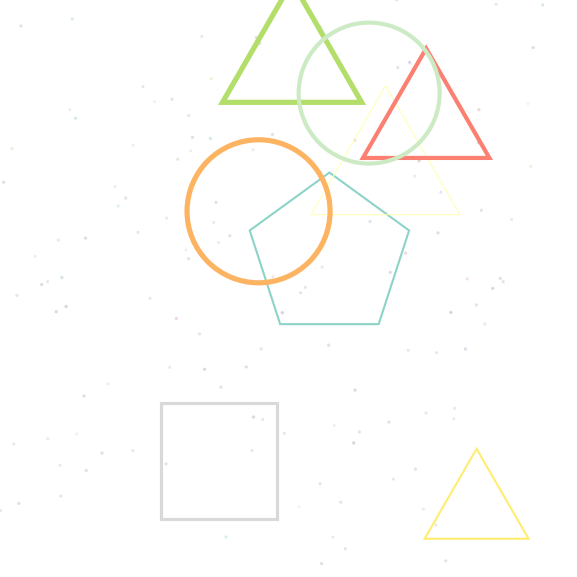[{"shape": "pentagon", "thickness": 1, "radius": 0.73, "center": [0.57, 0.555]}, {"shape": "triangle", "thickness": 0.5, "radius": 0.74, "center": [0.668, 0.702]}, {"shape": "triangle", "thickness": 2, "radius": 0.63, "center": [0.738, 0.789]}, {"shape": "circle", "thickness": 2.5, "radius": 0.62, "center": [0.448, 0.633]}, {"shape": "triangle", "thickness": 2.5, "radius": 0.7, "center": [0.506, 0.891]}, {"shape": "square", "thickness": 1.5, "radius": 0.5, "center": [0.379, 0.2]}, {"shape": "circle", "thickness": 2, "radius": 0.61, "center": [0.639, 0.838]}, {"shape": "triangle", "thickness": 1, "radius": 0.52, "center": [0.825, 0.118]}]